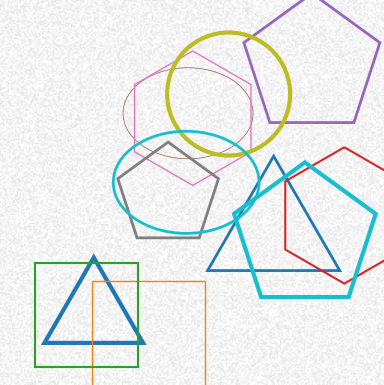[{"shape": "triangle", "thickness": 2, "radius": 0.99, "center": [0.711, 0.396]}, {"shape": "triangle", "thickness": 3, "radius": 0.74, "center": [0.244, 0.183]}, {"shape": "square", "thickness": 1, "radius": 0.73, "center": [0.386, 0.122]}, {"shape": "square", "thickness": 1.5, "radius": 0.67, "center": [0.224, 0.182]}, {"shape": "hexagon", "thickness": 1.5, "radius": 0.89, "center": [0.894, 0.44]}, {"shape": "pentagon", "thickness": 2, "radius": 0.93, "center": [0.81, 0.832]}, {"shape": "oval", "thickness": 0.5, "radius": 0.84, "center": [0.488, 0.706]}, {"shape": "hexagon", "thickness": 1, "radius": 0.87, "center": [0.501, 0.693]}, {"shape": "pentagon", "thickness": 2, "radius": 0.69, "center": [0.437, 0.493]}, {"shape": "circle", "thickness": 3, "radius": 0.8, "center": [0.594, 0.756]}, {"shape": "pentagon", "thickness": 3, "radius": 0.97, "center": [0.792, 0.385]}, {"shape": "oval", "thickness": 2, "radius": 0.95, "center": [0.484, 0.526]}]